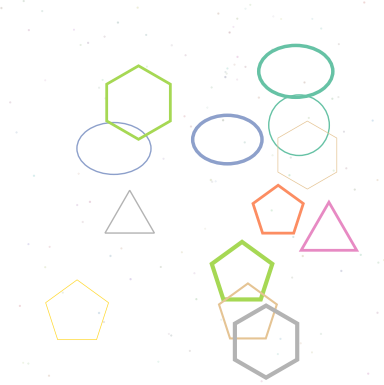[{"shape": "oval", "thickness": 2.5, "radius": 0.48, "center": [0.768, 0.815]}, {"shape": "circle", "thickness": 1, "radius": 0.39, "center": [0.777, 0.675]}, {"shape": "pentagon", "thickness": 2, "radius": 0.34, "center": [0.722, 0.45]}, {"shape": "oval", "thickness": 2.5, "radius": 0.45, "center": [0.59, 0.638]}, {"shape": "oval", "thickness": 1, "radius": 0.48, "center": [0.296, 0.614]}, {"shape": "triangle", "thickness": 2, "radius": 0.42, "center": [0.854, 0.392]}, {"shape": "hexagon", "thickness": 2, "radius": 0.48, "center": [0.36, 0.734]}, {"shape": "pentagon", "thickness": 3, "radius": 0.41, "center": [0.629, 0.289]}, {"shape": "pentagon", "thickness": 0.5, "radius": 0.43, "center": [0.2, 0.187]}, {"shape": "hexagon", "thickness": 0.5, "radius": 0.44, "center": [0.798, 0.597]}, {"shape": "pentagon", "thickness": 1.5, "radius": 0.39, "center": [0.644, 0.185]}, {"shape": "hexagon", "thickness": 3, "radius": 0.47, "center": [0.691, 0.113]}, {"shape": "triangle", "thickness": 1, "radius": 0.37, "center": [0.337, 0.432]}]